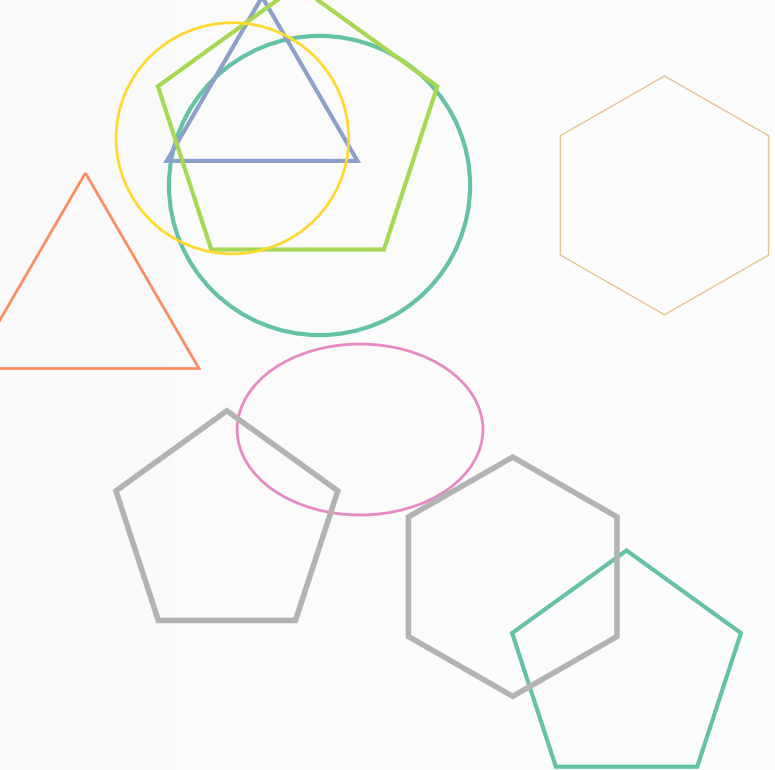[{"shape": "circle", "thickness": 1.5, "radius": 0.97, "center": [0.412, 0.759]}, {"shape": "pentagon", "thickness": 1.5, "radius": 0.78, "center": [0.808, 0.13]}, {"shape": "triangle", "thickness": 1, "radius": 0.85, "center": [0.11, 0.606]}, {"shape": "triangle", "thickness": 1.5, "radius": 0.71, "center": [0.338, 0.862]}, {"shape": "oval", "thickness": 1, "radius": 0.79, "center": [0.465, 0.442]}, {"shape": "pentagon", "thickness": 1.5, "radius": 0.95, "center": [0.384, 0.829]}, {"shape": "circle", "thickness": 1, "radius": 0.75, "center": [0.3, 0.82]}, {"shape": "hexagon", "thickness": 0.5, "radius": 0.78, "center": [0.857, 0.746]}, {"shape": "hexagon", "thickness": 2, "radius": 0.78, "center": [0.662, 0.251]}, {"shape": "pentagon", "thickness": 2, "radius": 0.75, "center": [0.293, 0.316]}]